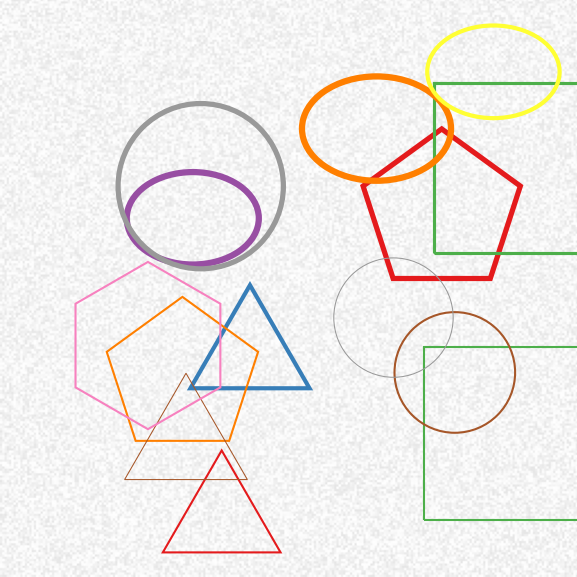[{"shape": "triangle", "thickness": 1, "radius": 0.59, "center": [0.384, 0.101]}, {"shape": "pentagon", "thickness": 2.5, "radius": 0.72, "center": [0.765, 0.633]}, {"shape": "triangle", "thickness": 2, "radius": 0.6, "center": [0.433, 0.386]}, {"shape": "square", "thickness": 1, "radius": 0.75, "center": [0.884, 0.249]}, {"shape": "square", "thickness": 1.5, "radius": 0.73, "center": [0.898, 0.708]}, {"shape": "oval", "thickness": 3, "radius": 0.57, "center": [0.334, 0.621]}, {"shape": "oval", "thickness": 3, "radius": 0.65, "center": [0.652, 0.776]}, {"shape": "pentagon", "thickness": 1, "radius": 0.69, "center": [0.316, 0.347]}, {"shape": "oval", "thickness": 2, "radius": 0.57, "center": [0.854, 0.875]}, {"shape": "triangle", "thickness": 0.5, "radius": 0.61, "center": [0.322, 0.23]}, {"shape": "circle", "thickness": 1, "radius": 0.52, "center": [0.788, 0.354]}, {"shape": "hexagon", "thickness": 1, "radius": 0.72, "center": [0.256, 0.401]}, {"shape": "circle", "thickness": 0.5, "radius": 0.52, "center": [0.681, 0.449]}, {"shape": "circle", "thickness": 2.5, "radius": 0.72, "center": [0.348, 0.677]}]